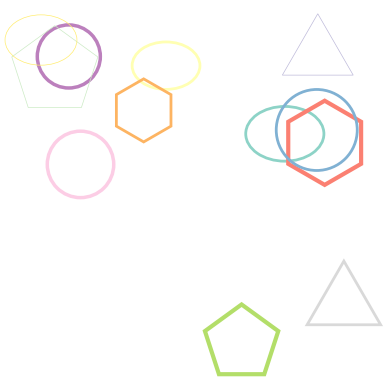[{"shape": "oval", "thickness": 2, "radius": 0.51, "center": [0.74, 0.652]}, {"shape": "oval", "thickness": 2, "radius": 0.44, "center": [0.431, 0.829]}, {"shape": "triangle", "thickness": 0.5, "radius": 0.53, "center": [0.825, 0.858]}, {"shape": "hexagon", "thickness": 3, "radius": 0.55, "center": [0.843, 0.629]}, {"shape": "circle", "thickness": 2, "radius": 0.53, "center": [0.823, 0.662]}, {"shape": "hexagon", "thickness": 2, "radius": 0.41, "center": [0.373, 0.713]}, {"shape": "pentagon", "thickness": 3, "radius": 0.5, "center": [0.628, 0.109]}, {"shape": "circle", "thickness": 2.5, "radius": 0.43, "center": [0.209, 0.573]}, {"shape": "triangle", "thickness": 2, "radius": 0.55, "center": [0.893, 0.212]}, {"shape": "circle", "thickness": 2.5, "radius": 0.41, "center": [0.179, 0.853]}, {"shape": "pentagon", "thickness": 0.5, "radius": 0.59, "center": [0.142, 0.816]}, {"shape": "oval", "thickness": 0.5, "radius": 0.47, "center": [0.106, 0.896]}]